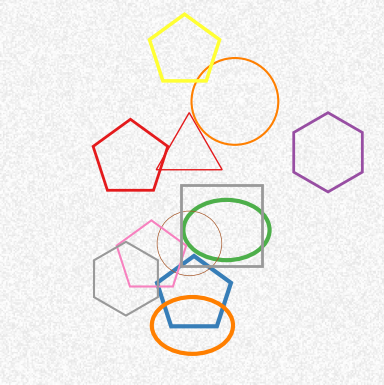[{"shape": "pentagon", "thickness": 2, "radius": 0.51, "center": [0.339, 0.588]}, {"shape": "triangle", "thickness": 1, "radius": 0.49, "center": [0.491, 0.609]}, {"shape": "pentagon", "thickness": 3, "radius": 0.51, "center": [0.504, 0.234]}, {"shape": "oval", "thickness": 3, "radius": 0.56, "center": [0.588, 0.403]}, {"shape": "hexagon", "thickness": 2, "radius": 0.51, "center": [0.852, 0.604]}, {"shape": "oval", "thickness": 3, "radius": 0.53, "center": [0.5, 0.155]}, {"shape": "circle", "thickness": 1.5, "radius": 0.56, "center": [0.61, 0.737]}, {"shape": "pentagon", "thickness": 2.5, "radius": 0.48, "center": [0.479, 0.867]}, {"shape": "circle", "thickness": 0.5, "radius": 0.42, "center": [0.492, 0.368]}, {"shape": "pentagon", "thickness": 1.5, "radius": 0.47, "center": [0.393, 0.333]}, {"shape": "hexagon", "thickness": 1.5, "radius": 0.48, "center": [0.327, 0.276]}, {"shape": "square", "thickness": 2, "radius": 0.53, "center": [0.574, 0.415]}]